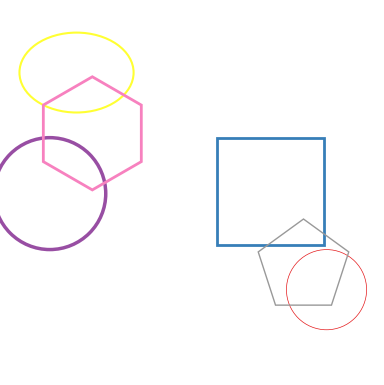[{"shape": "circle", "thickness": 0.5, "radius": 0.52, "center": [0.848, 0.248]}, {"shape": "square", "thickness": 2, "radius": 0.7, "center": [0.703, 0.503]}, {"shape": "circle", "thickness": 2.5, "radius": 0.73, "center": [0.129, 0.497]}, {"shape": "oval", "thickness": 1.5, "radius": 0.74, "center": [0.199, 0.812]}, {"shape": "hexagon", "thickness": 2, "radius": 0.73, "center": [0.24, 0.654]}, {"shape": "pentagon", "thickness": 1, "radius": 0.62, "center": [0.788, 0.307]}]